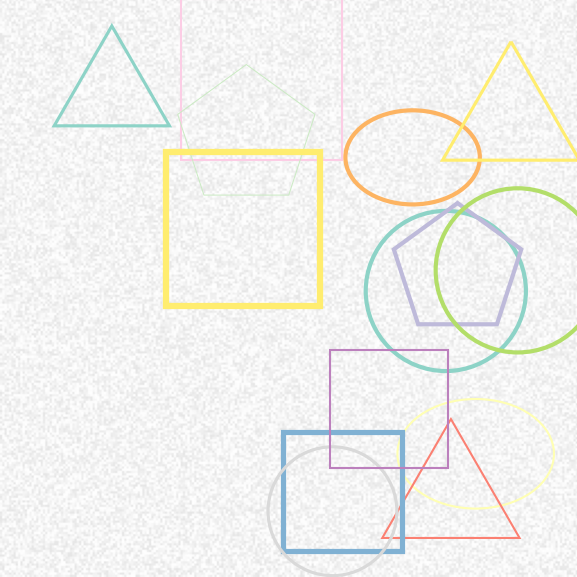[{"shape": "triangle", "thickness": 1.5, "radius": 0.58, "center": [0.194, 0.839]}, {"shape": "circle", "thickness": 2, "radius": 0.69, "center": [0.772, 0.495]}, {"shape": "oval", "thickness": 1, "radius": 0.68, "center": [0.824, 0.213]}, {"shape": "pentagon", "thickness": 2, "radius": 0.58, "center": [0.792, 0.531]}, {"shape": "triangle", "thickness": 1, "radius": 0.69, "center": [0.781, 0.136]}, {"shape": "square", "thickness": 2.5, "radius": 0.51, "center": [0.594, 0.148]}, {"shape": "oval", "thickness": 2, "radius": 0.58, "center": [0.714, 0.727]}, {"shape": "circle", "thickness": 2, "radius": 0.71, "center": [0.897, 0.531]}, {"shape": "square", "thickness": 1, "radius": 0.7, "center": [0.453, 0.861]}, {"shape": "circle", "thickness": 1.5, "radius": 0.56, "center": [0.576, 0.114]}, {"shape": "square", "thickness": 1, "radius": 0.51, "center": [0.673, 0.291]}, {"shape": "pentagon", "thickness": 0.5, "radius": 0.62, "center": [0.427, 0.762]}, {"shape": "triangle", "thickness": 1.5, "radius": 0.68, "center": [0.885, 0.79]}, {"shape": "square", "thickness": 3, "radius": 0.67, "center": [0.421, 0.602]}]